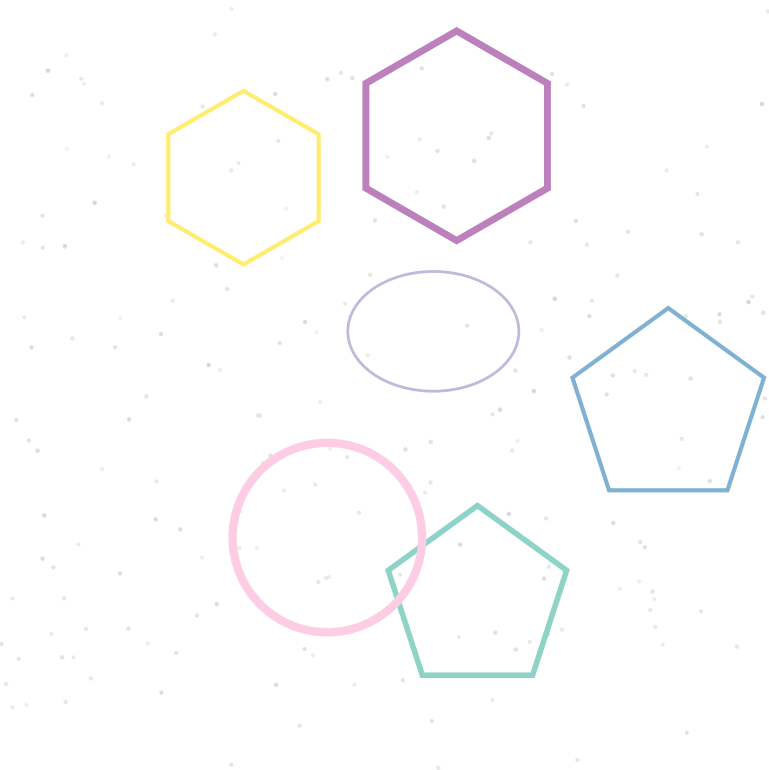[{"shape": "pentagon", "thickness": 2, "radius": 0.61, "center": [0.62, 0.222]}, {"shape": "oval", "thickness": 1, "radius": 0.56, "center": [0.563, 0.57]}, {"shape": "pentagon", "thickness": 1.5, "radius": 0.65, "center": [0.868, 0.469]}, {"shape": "circle", "thickness": 3, "radius": 0.62, "center": [0.425, 0.302]}, {"shape": "hexagon", "thickness": 2.5, "radius": 0.68, "center": [0.593, 0.824]}, {"shape": "hexagon", "thickness": 1.5, "radius": 0.56, "center": [0.316, 0.769]}]